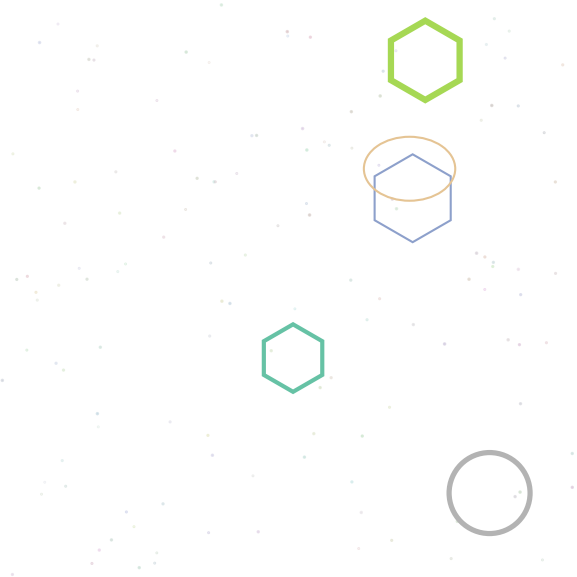[{"shape": "hexagon", "thickness": 2, "radius": 0.29, "center": [0.507, 0.379]}, {"shape": "hexagon", "thickness": 1, "radius": 0.38, "center": [0.715, 0.656]}, {"shape": "hexagon", "thickness": 3, "radius": 0.34, "center": [0.736, 0.895]}, {"shape": "oval", "thickness": 1, "radius": 0.4, "center": [0.709, 0.707]}, {"shape": "circle", "thickness": 2.5, "radius": 0.35, "center": [0.848, 0.145]}]